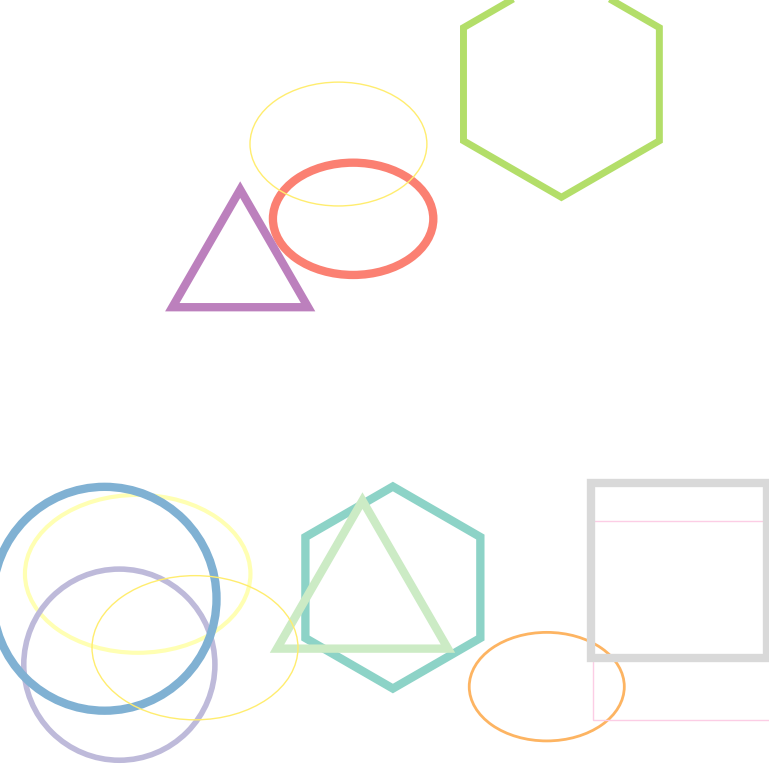[{"shape": "hexagon", "thickness": 3, "radius": 0.66, "center": [0.51, 0.237]}, {"shape": "oval", "thickness": 1.5, "radius": 0.73, "center": [0.179, 0.255]}, {"shape": "circle", "thickness": 2, "radius": 0.62, "center": [0.155, 0.137]}, {"shape": "oval", "thickness": 3, "radius": 0.52, "center": [0.459, 0.716]}, {"shape": "circle", "thickness": 3, "radius": 0.73, "center": [0.136, 0.222]}, {"shape": "oval", "thickness": 1, "radius": 0.5, "center": [0.71, 0.108]}, {"shape": "hexagon", "thickness": 2.5, "radius": 0.73, "center": [0.729, 0.891]}, {"shape": "square", "thickness": 0.5, "radius": 0.64, "center": [0.899, 0.194]}, {"shape": "square", "thickness": 3, "radius": 0.57, "center": [0.881, 0.259]}, {"shape": "triangle", "thickness": 3, "radius": 0.51, "center": [0.312, 0.652]}, {"shape": "triangle", "thickness": 3, "radius": 0.64, "center": [0.471, 0.222]}, {"shape": "oval", "thickness": 0.5, "radius": 0.67, "center": [0.253, 0.159]}, {"shape": "oval", "thickness": 0.5, "radius": 0.57, "center": [0.44, 0.813]}]